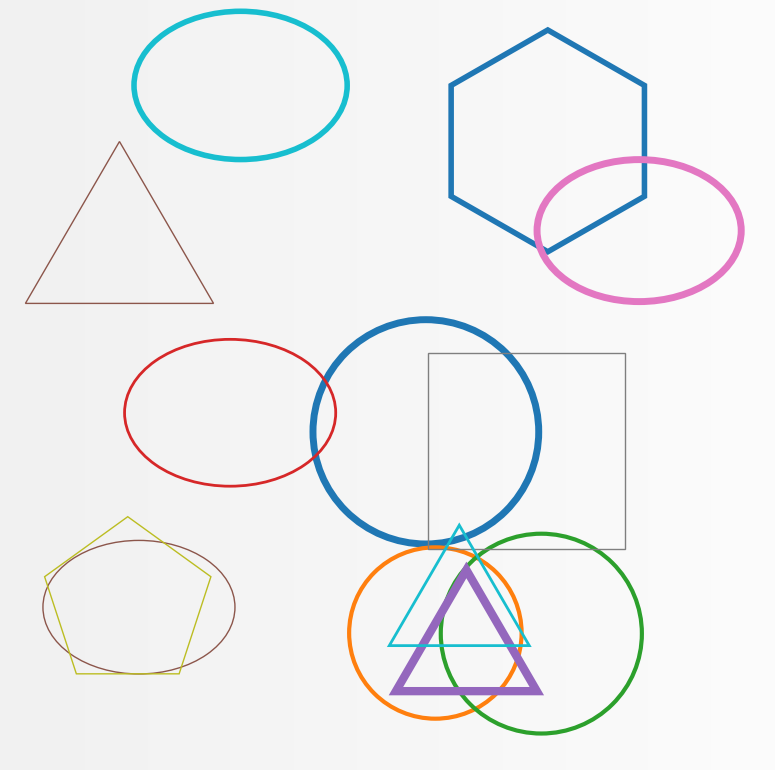[{"shape": "hexagon", "thickness": 2, "radius": 0.72, "center": [0.707, 0.817]}, {"shape": "circle", "thickness": 2.5, "radius": 0.73, "center": [0.549, 0.439]}, {"shape": "circle", "thickness": 1.5, "radius": 0.56, "center": [0.562, 0.178]}, {"shape": "circle", "thickness": 1.5, "radius": 0.65, "center": [0.698, 0.177]}, {"shape": "oval", "thickness": 1, "radius": 0.68, "center": [0.297, 0.464]}, {"shape": "triangle", "thickness": 3, "radius": 0.52, "center": [0.602, 0.155]}, {"shape": "oval", "thickness": 0.5, "radius": 0.62, "center": [0.179, 0.211]}, {"shape": "triangle", "thickness": 0.5, "radius": 0.7, "center": [0.154, 0.676]}, {"shape": "oval", "thickness": 2.5, "radius": 0.66, "center": [0.825, 0.701]}, {"shape": "square", "thickness": 0.5, "radius": 0.64, "center": [0.679, 0.414]}, {"shape": "pentagon", "thickness": 0.5, "radius": 0.56, "center": [0.165, 0.216]}, {"shape": "triangle", "thickness": 1, "radius": 0.52, "center": [0.593, 0.214]}, {"shape": "oval", "thickness": 2, "radius": 0.69, "center": [0.31, 0.889]}]